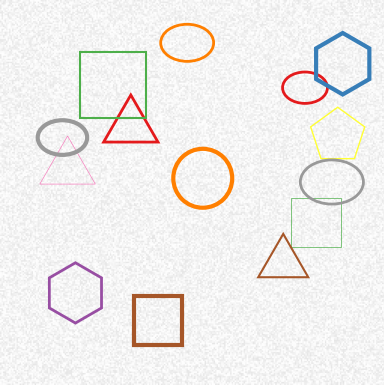[{"shape": "triangle", "thickness": 2, "radius": 0.41, "center": [0.34, 0.672]}, {"shape": "oval", "thickness": 2, "radius": 0.29, "center": [0.792, 0.772]}, {"shape": "hexagon", "thickness": 3, "radius": 0.4, "center": [0.89, 0.834]}, {"shape": "square", "thickness": 1.5, "radius": 0.43, "center": [0.293, 0.779]}, {"shape": "square", "thickness": 0.5, "radius": 0.32, "center": [0.821, 0.422]}, {"shape": "hexagon", "thickness": 2, "radius": 0.39, "center": [0.196, 0.239]}, {"shape": "circle", "thickness": 3, "radius": 0.38, "center": [0.527, 0.537]}, {"shape": "oval", "thickness": 2, "radius": 0.34, "center": [0.486, 0.889]}, {"shape": "pentagon", "thickness": 1, "radius": 0.37, "center": [0.877, 0.648]}, {"shape": "square", "thickness": 3, "radius": 0.32, "center": [0.411, 0.167]}, {"shape": "triangle", "thickness": 1.5, "radius": 0.38, "center": [0.736, 0.317]}, {"shape": "triangle", "thickness": 0.5, "radius": 0.42, "center": [0.176, 0.563]}, {"shape": "oval", "thickness": 2, "radius": 0.41, "center": [0.862, 0.527]}, {"shape": "oval", "thickness": 3, "radius": 0.32, "center": [0.162, 0.643]}]